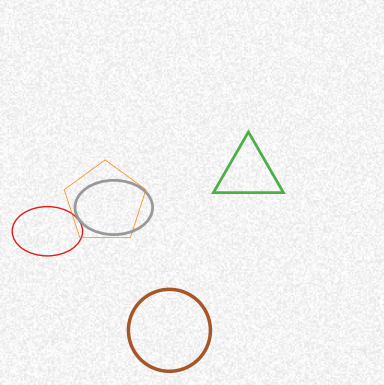[{"shape": "oval", "thickness": 1, "radius": 0.46, "center": [0.123, 0.399]}, {"shape": "triangle", "thickness": 2, "radius": 0.53, "center": [0.645, 0.552]}, {"shape": "pentagon", "thickness": 0.5, "radius": 0.56, "center": [0.273, 0.473]}, {"shape": "circle", "thickness": 2.5, "radius": 0.53, "center": [0.44, 0.142]}, {"shape": "oval", "thickness": 2, "radius": 0.5, "center": [0.296, 0.461]}]